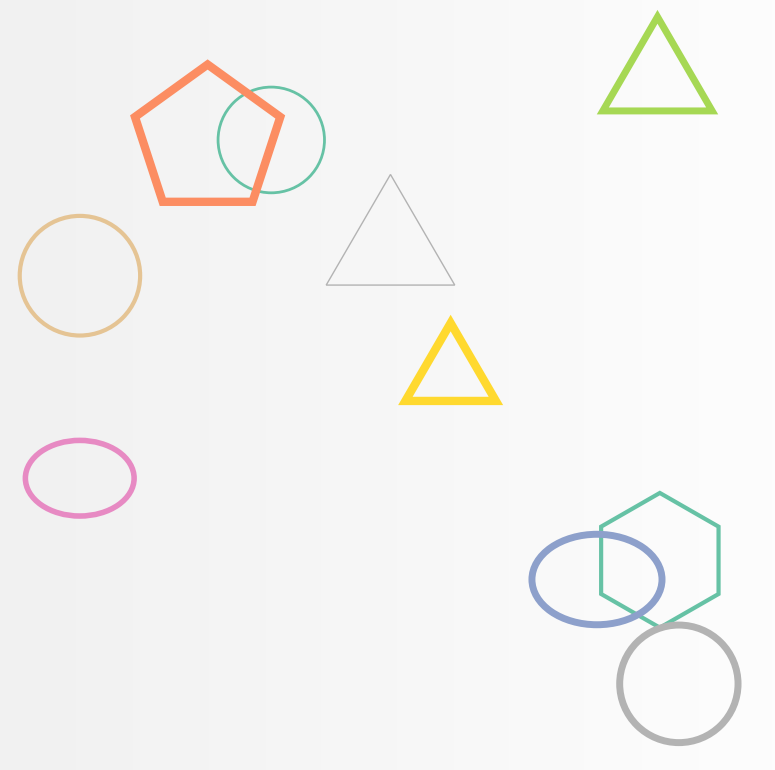[{"shape": "hexagon", "thickness": 1.5, "radius": 0.44, "center": [0.851, 0.272]}, {"shape": "circle", "thickness": 1, "radius": 0.34, "center": [0.35, 0.818]}, {"shape": "pentagon", "thickness": 3, "radius": 0.49, "center": [0.268, 0.818]}, {"shape": "oval", "thickness": 2.5, "radius": 0.42, "center": [0.77, 0.247]}, {"shape": "oval", "thickness": 2, "radius": 0.35, "center": [0.103, 0.379]}, {"shape": "triangle", "thickness": 2.5, "radius": 0.41, "center": [0.848, 0.897]}, {"shape": "triangle", "thickness": 3, "radius": 0.34, "center": [0.581, 0.513]}, {"shape": "circle", "thickness": 1.5, "radius": 0.39, "center": [0.103, 0.642]}, {"shape": "triangle", "thickness": 0.5, "radius": 0.48, "center": [0.504, 0.678]}, {"shape": "circle", "thickness": 2.5, "radius": 0.38, "center": [0.876, 0.112]}]